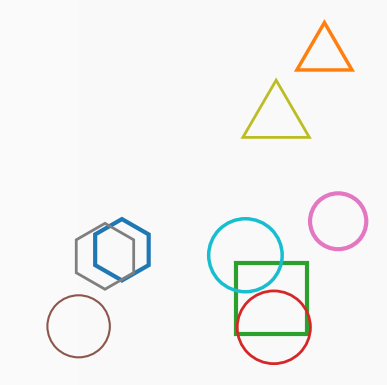[{"shape": "hexagon", "thickness": 3, "radius": 0.4, "center": [0.315, 0.351]}, {"shape": "triangle", "thickness": 2.5, "radius": 0.41, "center": [0.837, 0.859]}, {"shape": "square", "thickness": 3, "radius": 0.46, "center": [0.701, 0.225]}, {"shape": "circle", "thickness": 2, "radius": 0.47, "center": [0.707, 0.15]}, {"shape": "circle", "thickness": 1.5, "radius": 0.4, "center": [0.203, 0.152]}, {"shape": "circle", "thickness": 3, "radius": 0.36, "center": [0.873, 0.425]}, {"shape": "hexagon", "thickness": 2, "radius": 0.43, "center": [0.271, 0.334]}, {"shape": "triangle", "thickness": 2, "radius": 0.5, "center": [0.713, 0.693]}, {"shape": "circle", "thickness": 2.5, "radius": 0.47, "center": [0.633, 0.337]}]